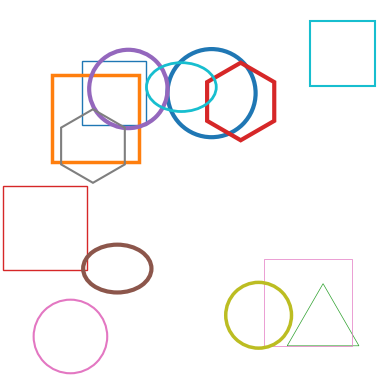[{"shape": "square", "thickness": 1, "radius": 0.42, "center": [0.295, 0.76]}, {"shape": "circle", "thickness": 3, "radius": 0.57, "center": [0.549, 0.758]}, {"shape": "square", "thickness": 2.5, "radius": 0.56, "center": [0.249, 0.693]}, {"shape": "triangle", "thickness": 0.5, "radius": 0.54, "center": [0.839, 0.156]}, {"shape": "hexagon", "thickness": 3, "radius": 0.5, "center": [0.625, 0.736]}, {"shape": "square", "thickness": 1, "radius": 0.54, "center": [0.116, 0.408]}, {"shape": "circle", "thickness": 3, "radius": 0.51, "center": [0.333, 0.769]}, {"shape": "oval", "thickness": 3, "radius": 0.44, "center": [0.305, 0.302]}, {"shape": "circle", "thickness": 1.5, "radius": 0.48, "center": [0.183, 0.126]}, {"shape": "square", "thickness": 0.5, "radius": 0.57, "center": [0.799, 0.215]}, {"shape": "hexagon", "thickness": 1.5, "radius": 0.48, "center": [0.241, 0.621]}, {"shape": "circle", "thickness": 2.5, "radius": 0.43, "center": [0.672, 0.181]}, {"shape": "square", "thickness": 1.5, "radius": 0.42, "center": [0.891, 0.862]}, {"shape": "oval", "thickness": 2, "radius": 0.45, "center": [0.471, 0.774]}]